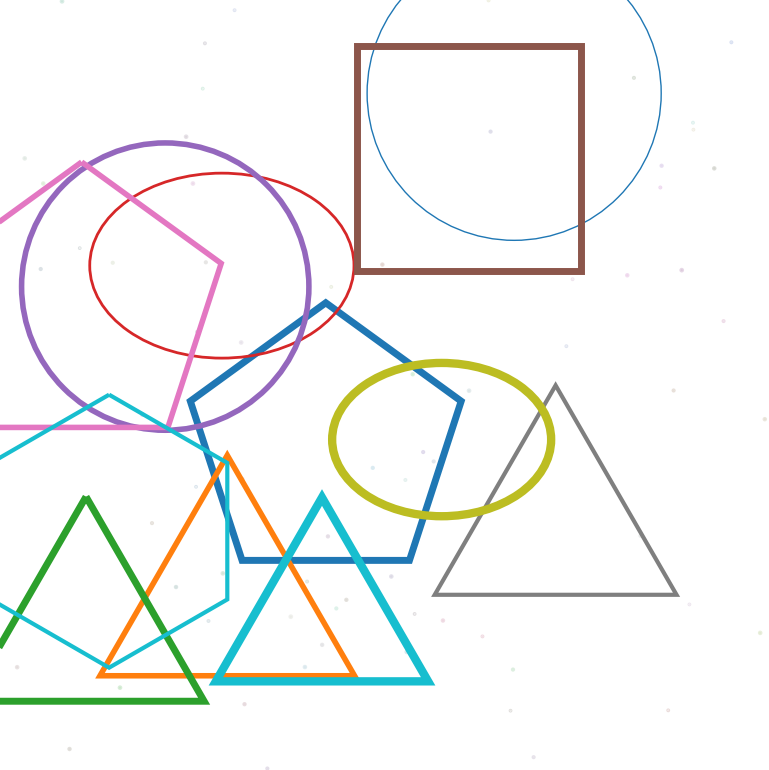[{"shape": "circle", "thickness": 0.5, "radius": 0.95, "center": [0.668, 0.879]}, {"shape": "pentagon", "thickness": 2.5, "radius": 0.92, "center": [0.423, 0.422]}, {"shape": "triangle", "thickness": 2, "radius": 0.95, "center": [0.295, 0.218]}, {"shape": "triangle", "thickness": 2.5, "radius": 0.89, "center": [0.112, 0.178]}, {"shape": "oval", "thickness": 1, "radius": 0.86, "center": [0.288, 0.655]}, {"shape": "circle", "thickness": 2, "radius": 0.93, "center": [0.215, 0.628]}, {"shape": "square", "thickness": 2.5, "radius": 0.73, "center": [0.609, 0.794]}, {"shape": "pentagon", "thickness": 2, "radius": 0.95, "center": [0.106, 0.599]}, {"shape": "triangle", "thickness": 1.5, "radius": 0.91, "center": [0.722, 0.318]}, {"shape": "oval", "thickness": 3, "radius": 0.71, "center": [0.574, 0.429]}, {"shape": "triangle", "thickness": 3, "radius": 0.8, "center": [0.418, 0.195]}, {"shape": "hexagon", "thickness": 1.5, "radius": 0.89, "center": [0.142, 0.31]}]